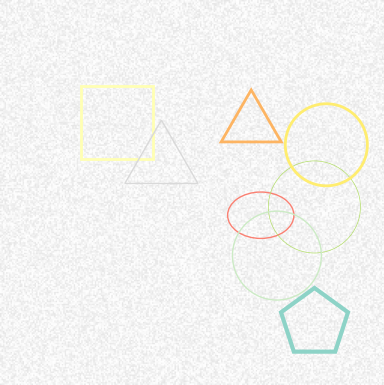[{"shape": "pentagon", "thickness": 3, "radius": 0.46, "center": [0.817, 0.161]}, {"shape": "square", "thickness": 2, "radius": 0.47, "center": [0.304, 0.681]}, {"shape": "oval", "thickness": 1, "radius": 0.43, "center": [0.677, 0.441]}, {"shape": "triangle", "thickness": 2, "radius": 0.45, "center": [0.652, 0.676]}, {"shape": "circle", "thickness": 0.5, "radius": 0.6, "center": [0.817, 0.462]}, {"shape": "triangle", "thickness": 1, "radius": 0.55, "center": [0.419, 0.578]}, {"shape": "circle", "thickness": 1, "radius": 0.58, "center": [0.719, 0.336]}, {"shape": "circle", "thickness": 2, "radius": 0.53, "center": [0.848, 0.624]}]